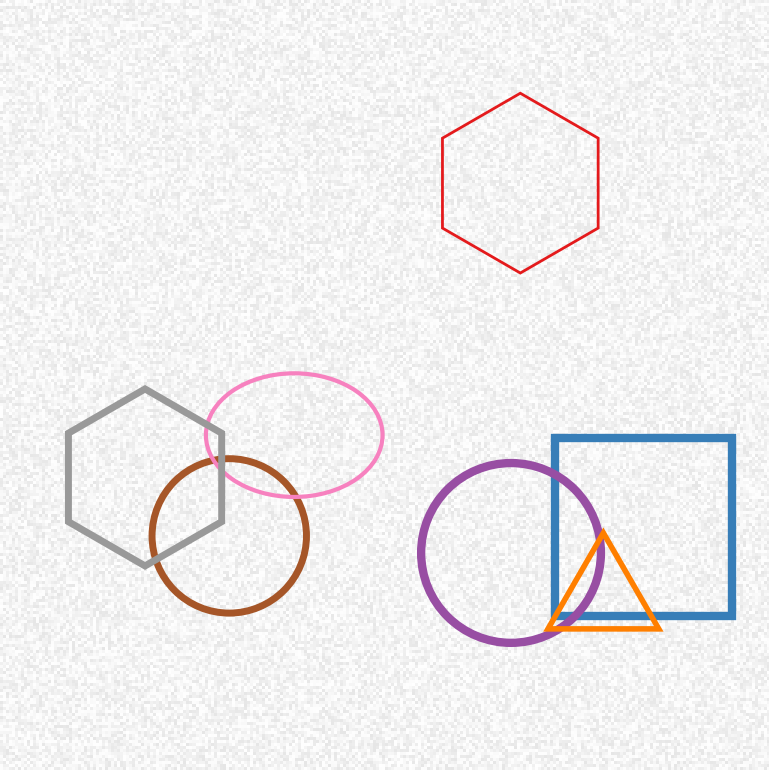[{"shape": "hexagon", "thickness": 1, "radius": 0.58, "center": [0.676, 0.762]}, {"shape": "square", "thickness": 3, "radius": 0.58, "center": [0.836, 0.316]}, {"shape": "circle", "thickness": 3, "radius": 0.58, "center": [0.664, 0.282]}, {"shape": "triangle", "thickness": 2, "radius": 0.42, "center": [0.784, 0.225]}, {"shape": "circle", "thickness": 2.5, "radius": 0.5, "center": [0.298, 0.304]}, {"shape": "oval", "thickness": 1.5, "radius": 0.57, "center": [0.382, 0.435]}, {"shape": "hexagon", "thickness": 2.5, "radius": 0.57, "center": [0.188, 0.38]}]